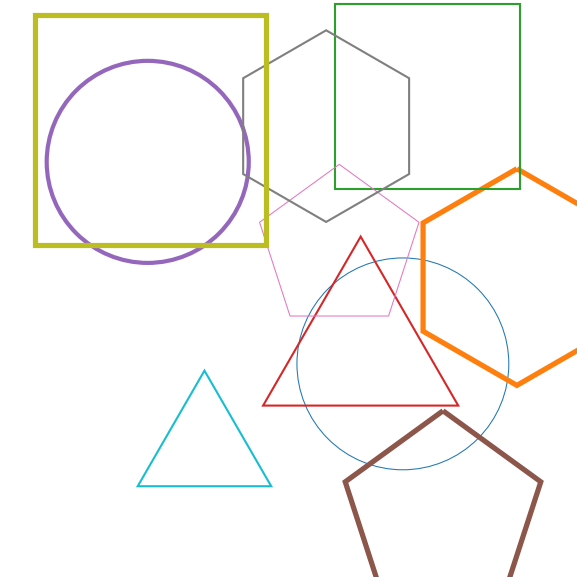[{"shape": "circle", "thickness": 0.5, "radius": 0.92, "center": [0.698, 0.369]}, {"shape": "hexagon", "thickness": 2.5, "radius": 0.94, "center": [0.895, 0.519]}, {"shape": "square", "thickness": 1, "radius": 0.8, "center": [0.741, 0.832]}, {"shape": "triangle", "thickness": 1, "radius": 0.98, "center": [0.625, 0.394]}, {"shape": "circle", "thickness": 2, "radius": 0.87, "center": [0.256, 0.719]}, {"shape": "pentagon", "thickness": 2.5, "radius": 0.89, "center": [0.767, 0.11]}, {"shape": "pentagon", "thickness": 0.5, "radius": 0.73, "center": [0.588, 0.569]}, {"shape": "hexagon", "thickness": 1, "radius": 0.83, "center": [0.565, 0.781]}, {"shape": "square", "thickness": 2.5, "radius": 1.0, "center": [0.261, 0.774]}, {"shape": "triangle", "thickness": 1, "radius": 0.67, "center": [0.354, 0.224]}]